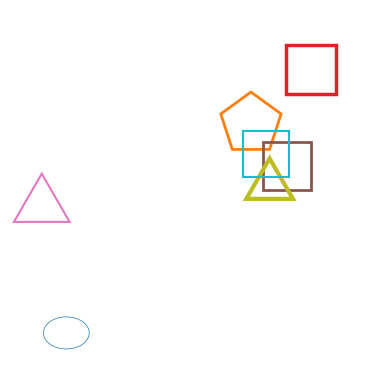[{"shape": "oval", "thickness": 0.5, "radius": 0.3, "center": [0.172, 0.135]}, {"shape": "pentagon", "thickness": 2, "radius": 0.41, "center": [0.652, 0.679]}, {"shape": "square", "thickness": 2.5, "radius": 0.32, "center": [0.807, 0.819]}, {"shape": "square", "thickness": 2, "radius": 0.31, "center": [0.746, 0.569]}, {"shape": "triangle", "thickness": 1.5, "radius": 0.42, "center": [0.108, 0.465]}, {"shape": "triangle", "thickness": 3, "radius": 0.35, "center": [0.7, 0.518]}, {"shape": "square", "thickness": 1.5, "radius": 0.3, "center": [0.691, 0.6]}]